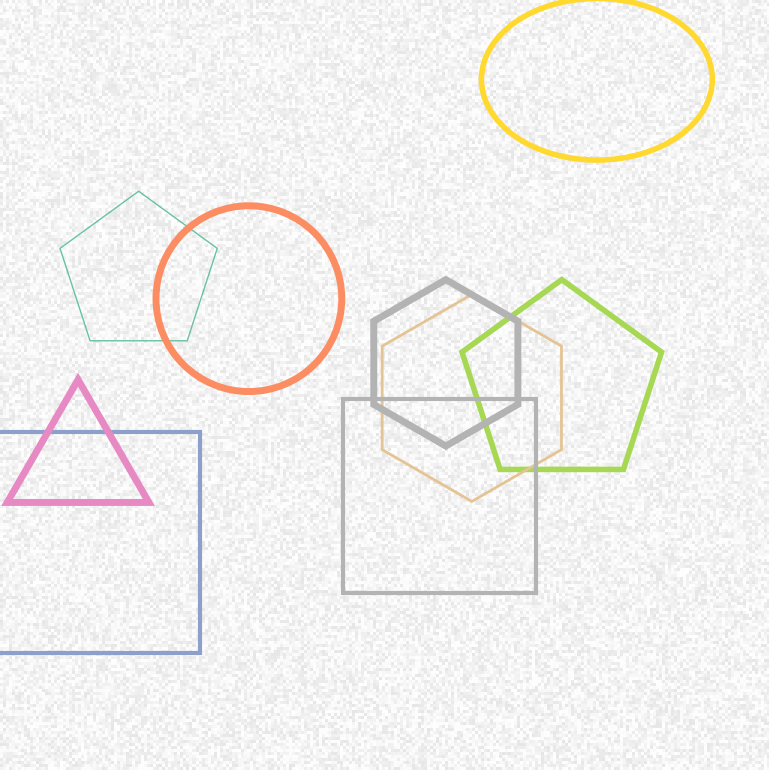[{"shape": "pentagon", "thickness": 0.5, "radius": 0.54, "center": [0.18, 0.644]}, {"shape": "circle", "thickness": 2.5, "radius": 0.6, "center": [0.323, 0.612]}, {"shape": "square", "thickness": 1.5, "radius": 0.72, "center": [0.116, 0.295]}, {"shape": "triangle", "thickness": 2.5, "radius": 0.53, "center": [0.101, 0.401]}, {"shape": "pentagon", "thickness": 2, "radius": 0.68, "center": [0.73, 0.501]}, {"shape": "oval", "thickness": 2, "radius": 0.75, "center": [0.775, 0.897]}, {"shape": "hexagon", "thickness": 1, "radius": 0.67, "center": [0.613, 0.483]}, {"shape": "hexagon", "thickness": 2.5, "radius": 0.54, "center": [0.579, 0.529]}, {"shape": "square", "thickness": 1.5, "radius": 0.63, "center": [0.571, 0.356]}]